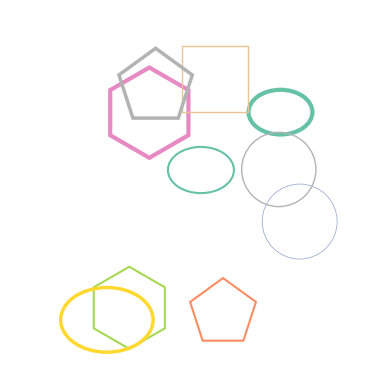[{"shape": "oval", "thickness": 1.5, "radius": 0.43, "center": [0.522, 0.558]}, {"shape": "oval", "thickness": 3, "radius": 0.41, "center": [0.729, 0.709]}, {"shape": "pentagon", "thickness": 1.5, "radius": 0.45, "center": [0.579, 0.188]}, {"shape": "circle", "thickness": 0.5, "radius": 0.49, "center": [0.778, 0.425]}, {"shape": "hexagon", "thickness": 3, "radius": 0.59, "center": [0.388, 0.707]}, {"shape": "hexagon", "thickness": 1.5, "radius": 0.53, "center": [0.336, 0.2]}, {"shape": "oval", "thickness": 2.5, "radius": 0.6, "center": [0.278, 0.169]}, {"shape": "square", "thickness": 1, "radius": 0.43, "center": [0.558, 0.794]}, {"shape": "circle", "thickness": 1, "radius": 0.48, "center": [0.724, 0.56]}, {"shape": "pentagon", "thickness": 2.5, "radius": 0.5, "center": [0.404, 0.774]}]